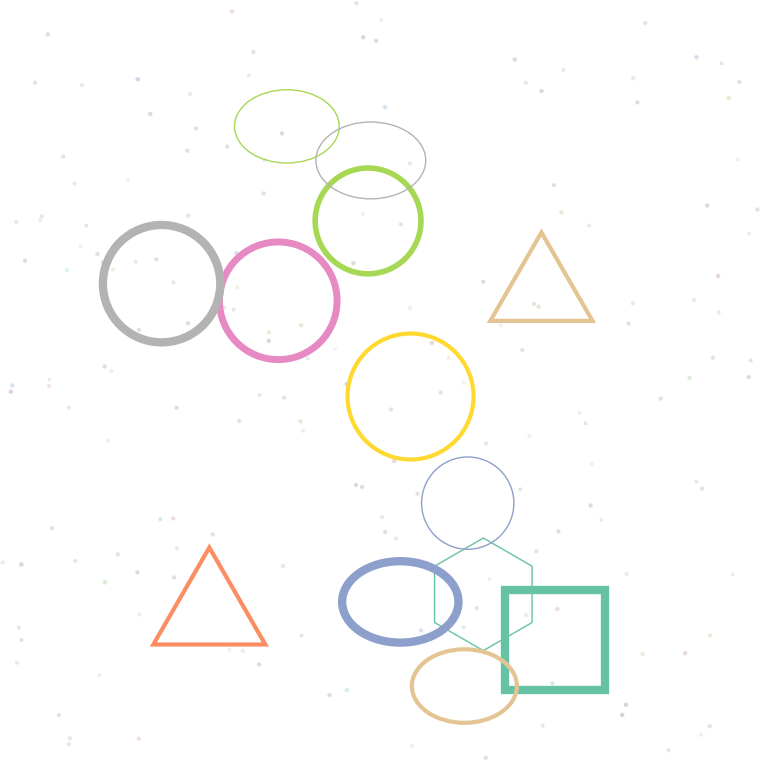[{"shape": "square", "thickness": 3, "radius": 0.32, "center": [0.721, 0.168]}, {"shape": "hexagon", "thickness": 0.5, "radius": 0.37, "center": [0.628, 0.228]}, {"shape": "triangle", "thickness": 1.5, "radius": 0.42, "center": [0.272, 0.205]}, {"shape": "oval", "thickness": 3, "radius": 0.38, "center": [0.52, 0.218]}, {"shape": "circle", "thickness": 0.5, "radius": 0.3, "center": [0.607, 0.347]}, {"shape": "circle", "thickness": 2.5, "radius": 0.38, "center": [0.361, 0.609]}, {"shape": "circle", "thickness": 2, "radius": 0.34, "center": [0.478, 0.713]}, {"shape": "oval", "thickness": 0.5, "radius": 0.34, "center": [0.373, 0.836]}, {"shape": "circle", "thickness": 1.5, "radius": 0.41, "center": [0.533, 0.485]}, {"shape": "triangle", "thickness": 1.5, "radius": 0.38, "center": [0.703, 0.622]}, {"shape": "oval", "thickness": 1.5, "radius": 0.34, "center": [0.603, 0.109]}, {"shape": "circle", "thickness": 3, "radius": 0.38, "center": [0.21, 0.632]}, {"shape": "oval", "thickness": 0.5, "radius": 0.36, "center": [0.482, 0.792]}]